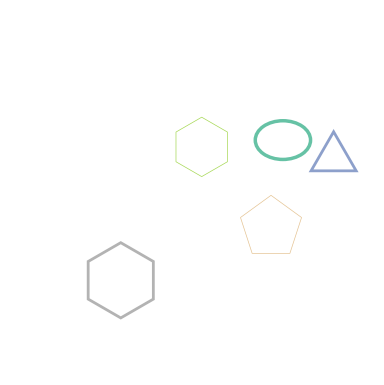[{"shape": "oval", "thickness": 2.5, "radius": 0.36, "center": [0.735, 0.636]}, {"shape": "triangle", "thickness": 2, "radius": 0.34, "center": [0.867, 0.59]}, {"shape": "hexagon", "thickness": 0.5, "radius": 0.39, "center": [0.524, 0.618]}, {"shape": "pentagon", "thickness": 0.5, "radius": 0.42, "center": [0.704, 0.409]}, {"shape": "hexagon", "thickness": 2, "radius": 0.49, "center": [0.314, 0.272]}]